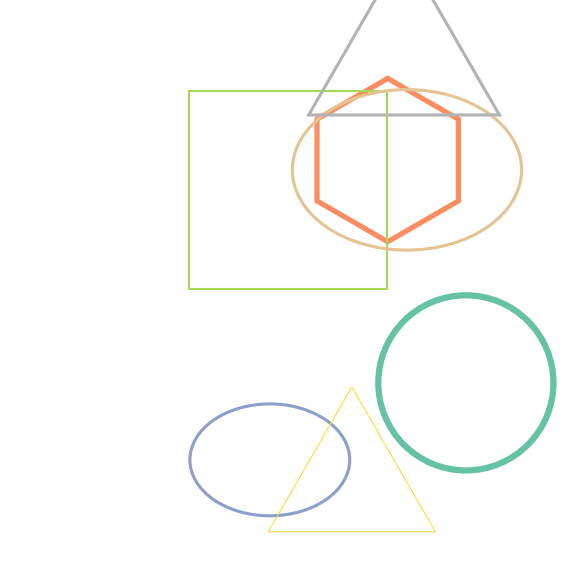[{"shape": "circle", "thickness": 3, "radius": 0.76, "center": [0.807, 0.336]}, {"shape": "hexagon", "thickness": 2.5, "radius": 0.71, "center": [0.671, 0.722]}, {"shape": "oval", "thickness": 1.5, "radius": 0.69, "center": [0.467, 0.203]}, {"shape": "square", "thickness": 1, "radius": 0.86, "center": [0.499, 0.671]}, {"shape": "triangle", "thickness": 0.5, "radius": 0.84, "center": [0.609, 0.162]}, {"shape": "oval", "thickness": 1.5, "radius": 0.99, "center": [0.705, 0.705]}, {"shape": "triangle", "thickness": 1.5, "radius": 0.95, "center": [0.7, 0.895]}]